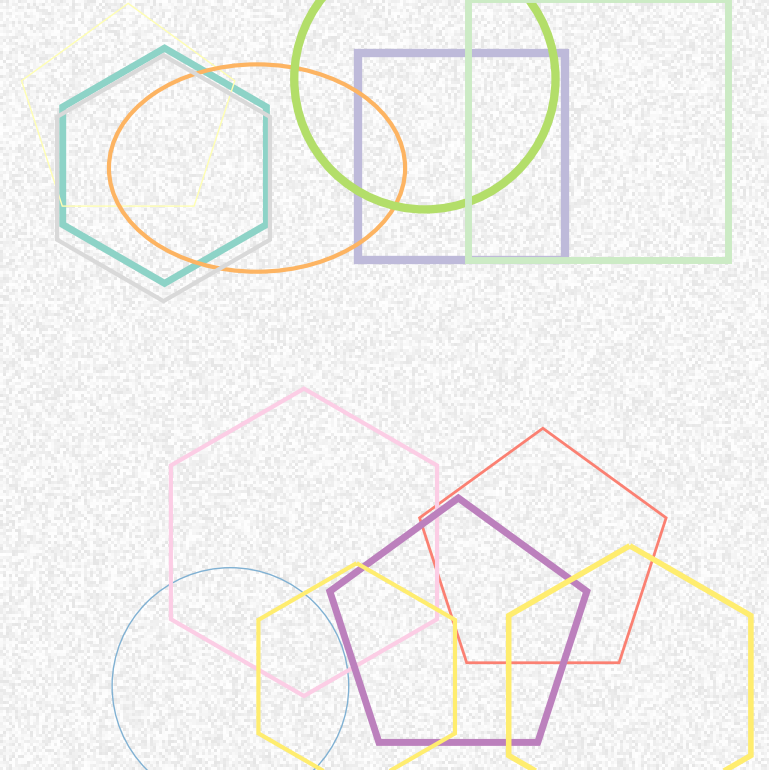[{"shape": "hexagon", "thickness": 2.5, "radius": 0.76, "center": [0.214, 0.785]}, {"shape": "pentagon", "thickness": 0.5, "radius": 0.73, "center": [0.166, 0.85]}, {"shape": "square", "thickness": 3, "radius": 0.67, "center": [0.6, 0.797]}, {"shape": "pentagon", "thickness": 1, "radius": 0.84, "center": [0.705, 0.275]}, {"shape": "circle", "thickness": 0.5, "radius": 0.77, "center": [0.299, 0.109]}, {"shape": "oval", "thickness": 1.5, "radius": 0.96, "center": [0.334, 0.782]}, {"shape": "circle", "thickness": 3, "radius": 0.85, "center": [0.552, 0.898]}, {"shape": "hexagon", "thickness": 1.5, "radius": 1.0, "center": [0.395, 0.296]}, {"shape": "hexagon", "thickness": 1.5, "radius": 0.8, "center": [0.212, 0.768]}, {"shape": "pentagon", "thickness": 2.5, "radius": 0.88, "center": [0.595, 0.178]}, {"shape": "square", "thickness": 2.5, "radius": 0.85, "center": [0.777, 0.832]}, {"shape": "hexagon", "thickness": 1.5, "radius": 0.74, "center": [0.463, 0.121]}, {"shape": "hexagon", "thickness": 2, "radius": 0.91, "center": [0.818, 0.11]}]